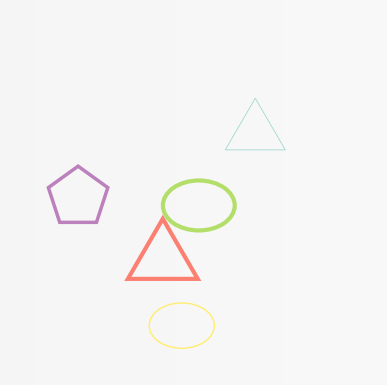[{"shape": "triangle", "thickness": 0.5, "radius": 0.45, "center": [0.659, 0.655]}, {"shape": "triangle", "thickness": 3, "radius": 0.52, "center": [0.42, 0.328]}, {"shape": "oval", "thickness": 3, "radius": 0.46, "center": [0.513, 0.466]}, {"shape": "pentagon", "thickness": 2.5, "radius": 0.4, "center": [0.202, 0.488]}, {"shape": "oval", "thickness": 1, "radius": 0.42, "center": [0.469, 0.154]}]